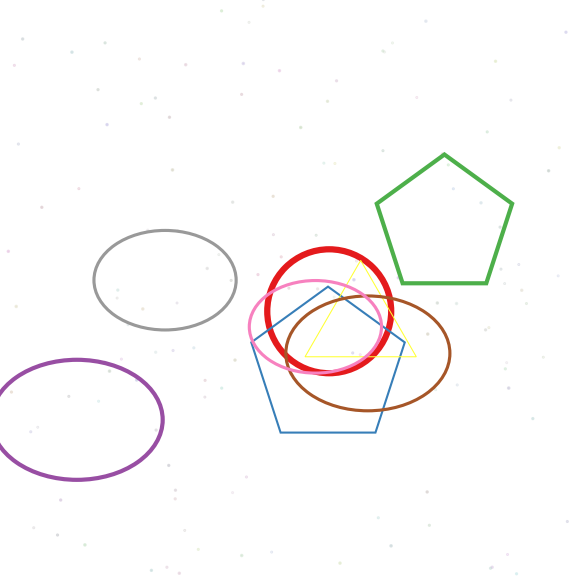[{"shape": "circle", "thickness": 3, "radius": 0.54, "center": [0.57, 0.46]}, {"shape": "pentagon", "thickness": 1, "radius": 0.7, "center": [0.568, 0.363]}, {"shape": "pentagon", "thickness": 2, "radius": 0.62, "center": [0.77, 0.608]}, {"shape": "oval", "thickness": 2, "radius": 0.74, "center": [0.133, 0.272]}, {"shape": "triangle", "thickness": 0.5, "radius": 0.56, "center": [0.625, 0.437]}, {"shape": "oval", "thickness": 1.5, "radius": 0.71, "center": [0.637, 0.387]}, {"shape": "oval", "thickness": 1.5, "radius": 0.57, "center": [0.546, 0.433]}, {"shape": "oval", "thickness": 1.5, "radius": 0.62, "center": [0.286, 0.514]}]